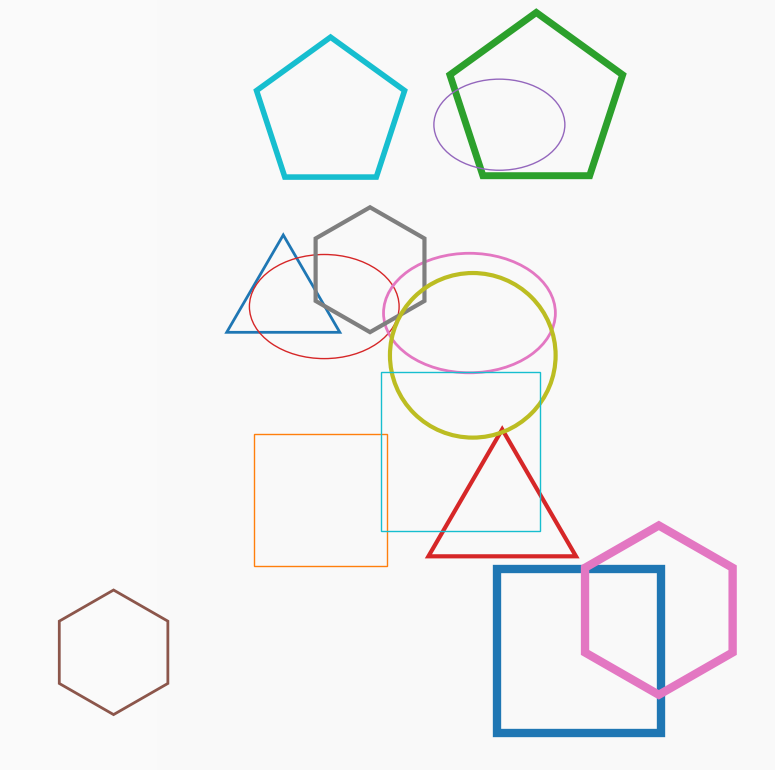[{"shape": "square", "thickness": 3, "radius": 0.53, "center": [0.747, 0.155]}, {"shape": "triangle", "thickness": 1, "radius": 0.42, "center": [0.365, 0.611]}, {"shape": "square", "thickness": 0.5, "radius": 0.43, "center": [0.413, 0.35]}, {"shape": "pentagon", "thickness": 2.5, "radius": 0.59, "center": [0.692, 0.867]}, {"shape": "triangle", "thickness": 1.5, "radius": 0.55, "center": [0.648, 0.332]}, {"shape": "oval", "thickness": 0.5, "radius": 0.48, "center": [0.418, 0.602]}, {"shape": "oval", "thickness": 0.5, "radius": 0.42, "center": [0.644, 0.838]}, {"shape": "hexagon", "thickness": 1, "radius": 0.4, "center": [0.147, 0.153]}, {"shape": "oval", "thickness": 1, "radius": 0.55, "center": [0.606, 0.593]}, {"shape": "hexagon", "thickness": 3, "radius": 0.55, "center": [0.85, 0.208]}, {"shape": "hexagon", "thickness": 1.5, "radius": 0.41, "center": [0.477, 0.65]}, {"shape": "circle", "thickness": 1.5, "radius": 0.53, "center": [0.61, 0.539]}, {"shape": "pentagon", "thickness": 2, "radius": 0.5, "center": [0.427, 0.851]}, {"shape": "square", "thickness": 0.5, "radius": 0.51, "center": [0.595, 0.414]}]